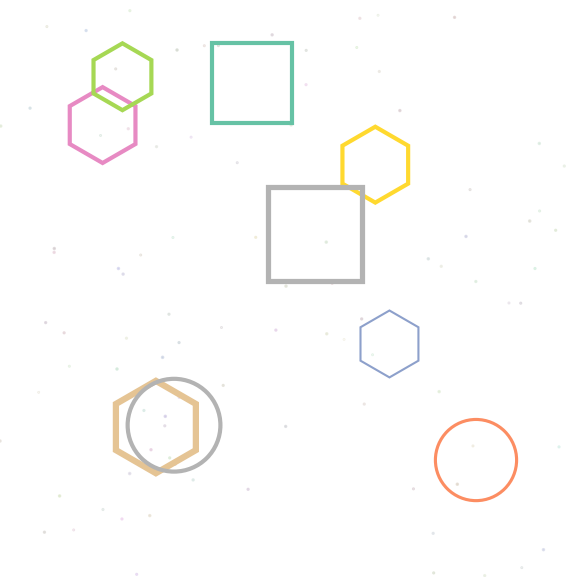[{"shape": "square", "thickness": 2, "radius": 0.34, "center": [0.436, 0.855]}, {"shape": "circle", "thickness": 1.5, "radius": 0.35, "center": [0.824, 0.203]}, {"shape": "hexagon", "thickness": 1, "radius": 0.29, "center": [0.674, 0.404]}, {"shape": "hexagon", "thickness": 2, "radius": 0.33, "center": [0.178, 0.783]}, {"shape": "hexagon", "thickness": 2, "radius": 0.29, "center": [0.212, 0.866]}, {"shape": "hexagon", "thickness": 2, "radius": 0.33, "center": [0.65, 0.714]}, {"shape": "hexagon", "thickness": 3, "radius": 0.4, "center": [0.27, 0.26]}, {"shape": "square", "thickness": 2.5, "radius": 0.41, "center": [0.545, 0.594]}, {"shape": "circle", "thickness": 2, "radius": 0.4, "center": [0.301, 0.263]}]